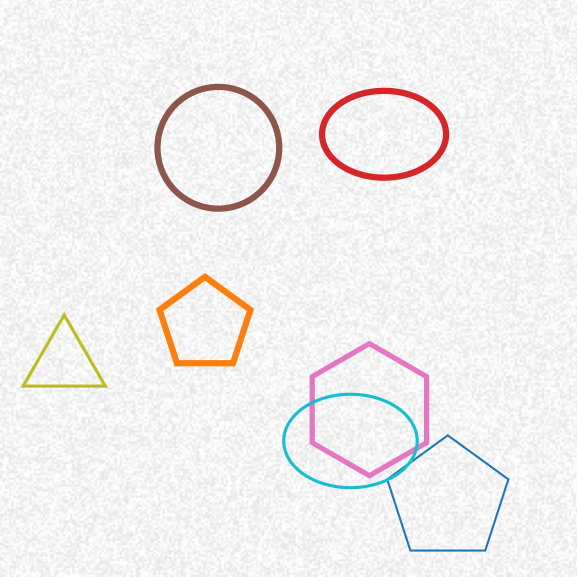[{"shape": "pentagon", "thickness": 1, "radius": 0.55, "center": [0.775, 0.135]}, {"shape": "pentagon", "thickness": 3, "radius": 0.41, "center": [0.355, 0.437]}, {"shape": "oval", "thickness": 3, "radius": 0.54, "center": [0.665, 0.767]}, {"shape": "circle", "thickness": 3, "radius": 0.53, "center": [0.378, 0.743]}, {"shape": "hexagon", "thickness": 2.5, "radius": 0.57, "center": [0.64, 0.29]}, {"shape": "triangle", "thickness": 1.5, "radius": 0.41, "center": [0.111, 0.372]}, {"shape": "oval", "thickness": 1.5, "radius": 0.58, "center": [0.607, 0.236]}]